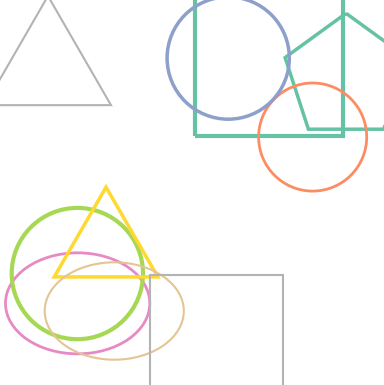[{"shape": "pentagon", "thickness": 2.5, "radius": 0.83, "center": [0.899, 0.799]}, {"shape": "square", "thickness": 3, "radius": 0.96, "center": [0.699, 0.839]}, {"shape": "circle", "thickness": 2, "radius": 0.7, "center": [0.812, 0.644]}, {"shape": "circle", "thickness": 2.5, "radius": 0.79, "center": [0.593, 0.849]}, {"shape": "oval", "thickness": 2, "radius": 0.94, "center": [0.202, 0.212]}, {"shape": "circle", "thickness": 3, "radius": 0.85, "center": [0.201, 0.289]}, {"shape": "triangle", "thickness": 2.5, "radius": 0.78, "center": [0.275, 0.358]}, {"shape": "oval", "thickness": 1.5, "radius": 0.9, "center": [0.297, 0.192]}, {"shape": "triangle", "thickness": 1.5, "radius": 0.94, "center": [0.125, 0.821]}, {"shape": "square", "thickness": 1.5, "radius": 0.86, "center": [0.562, 0.113]}]